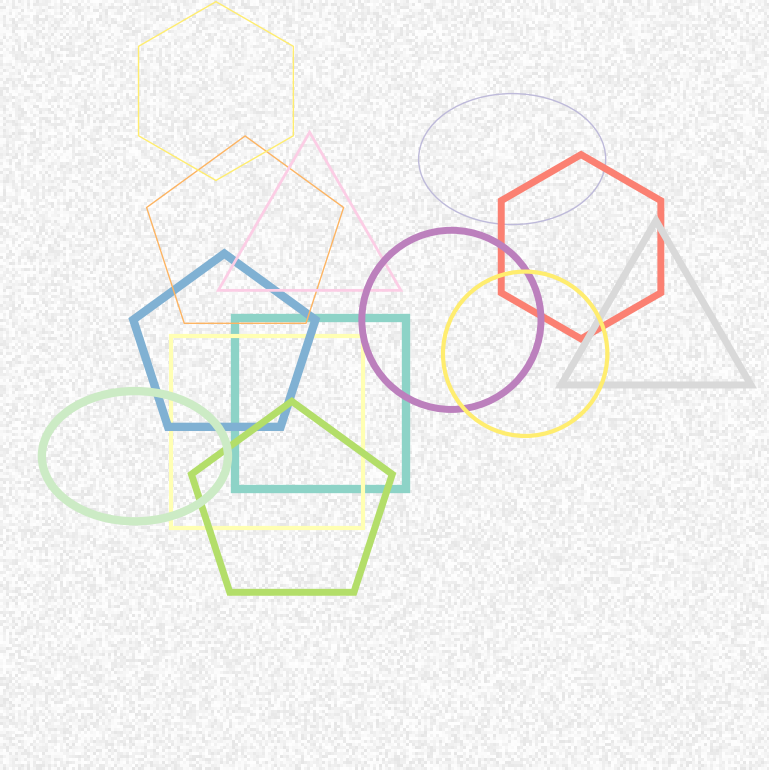[{"shape": "square", "thickness": 3, "radius": 0.56, "center": [0.416, 0.476]}, {"shape": "square", "thickness": 1.5, "radius": 0.62, "center": [0.347, 0.439]}, {"shape": "oval", "thickness": 0.5, "radius": 0.61, "center": [0.665, 0.793]}, {"shape": "hexagon", "thickness": 2.5, "radius": 0.6, "center": [0.755, 0.68]}, {"shape": "pentagon", "thickness": 3, "radius": 0.62, "center": [0.291, 0.546]}, {"shape": "pentagon", "thickness": 0.5, "radius": 0.67, "center": [0.318, 0.689]}, {"shape": "pentagon", "thickness": 2.5, "radius": 0.69, "center": [0.379, 0.342]}, {"shape": "triangle", "thickness": 1, "radius": 0.68, "center": [0.402, 0.691]}, {"shape": "triangle", "thickness": 2.5, "radius": 0.71, "center": [0.852, 0.571]}, {"shape": "circle", "thickness": 2.5, "radius": 0.58, "center": [0.586, 0.585]}, {"shape": "oval", "thickness": 3, "radius": 0.6, "center": [0.175, 0.408]}, {"shape": "hexagon", "thickness": 0.5, "radius": 0.58, "center": [0.28, 0.882]}, {"shape": "circle", "thickness": 1.5, "radius": 0.53, "center": [0.682, 0.541]}]